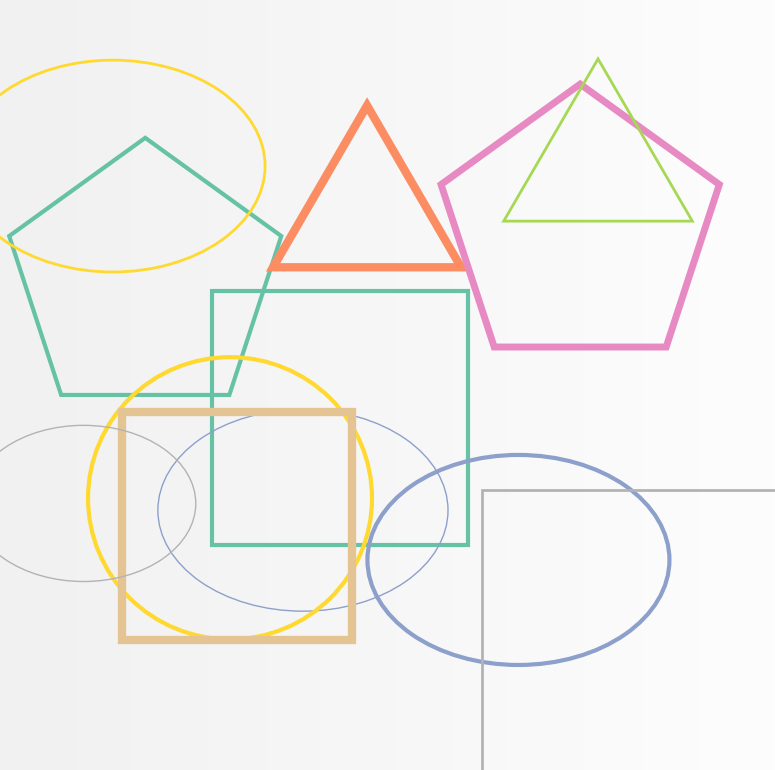[{"shape": "pentagon", "thickness": 1.5, "radius": 0.92, "center": [0.187, 0.636]}, {"shape": "square", "thickness": 1.5, "radius": 0.82, "center": [0.439, 0.457]}, {"shape": "triangle", "thickness": 3, "radius": 0.7, "center": [0.474, 0.723]}, {"shape": "oval", "thickness": 1.5, "radius": 0.97, "center": [0.669, 0.273]}, {"shape": "oval", "thickness": 0.5, "radius": 0.94, "center": [0.391, 0.337]}, {"shape": "pentagon", "thickness": 2.5, "radius": 0.94, "center": [0.749, 0.702]}, {"shape": "triangle", "thickness": 1, "radius": 0.7, "center": [0.772, 0.783]}, {"shape": "oval", "thickness": 1, "radius": 0.98, "center": [0.146, 0.784]}, {"shape": "circle", "thickness": 1.5, "radius": 0.92, "center": [0.297, 0.353]}, {"shape": "square", "thickness": 3, "radius": 0.74, "center": [0.306, 0.317]}, {"shape": "square", "thickness": 1, "radius": 0.98, "center": [0.817, 0.168]}, {"shape": "oval", "thickness": 0.5, "radius": 0.72, "center": [0.108, 0.346]}]